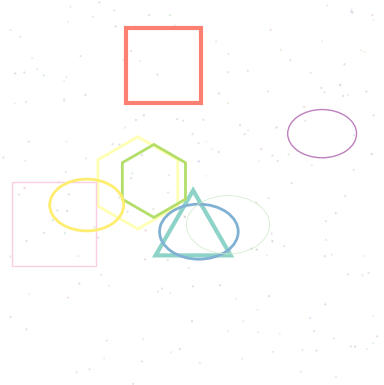[{"shape": "triangle", "thickness": 3, "radius": 0.56, "center": [0.502, 0.393]}, {"shape": "hexagon", "thickness": 2, "radius": 0.6, "center": [0.358, 0.525]}, {"shape": "square", "thickness": 3, "radius": 0.49, "center": [0.425, 0.831]}, {"shape": "oval", "thickness": 2, "radius": 0.51, "center": [0.517, 0.398]}, {"shape": "hexagon", "thickness": 2, "radius": 0.47, "center": [0.4, 0.53]}, {"shape": "square", "thickness": 1, "radius": 0.55, "center": [0.14, 0.418]}, {"shape": "oval", "thickness": 1, "radius": 0.45, "center": [0.837, 0.653]}, {"shape": "oval", "thickness": 0.5, "radius": 0.54, "center": [0.592, 0.416]}, {"shape": "oval", "thickness": 2, "radius": 0.48, "center": [0.225, 0.468]}]